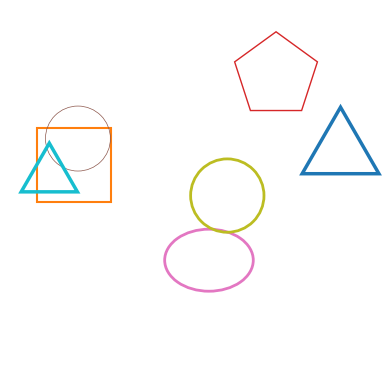[{"shape": "triangle", "thickness": 2.5, "radius": 0.58, "center": [0.884, 0.606]}, {"shape": "square", "thickness": 1.5, "radius": 0.48, "center": [0.193, 0.571]}, {"shape": "pentagon", "thickness": 1, "radius": 0.57, "center": [0.717, 0.804]}, {"shape": "circle", "thickness": 0.5, "radius": 0.42, "center": [0.202, 0.64]}, {"shape": "oval", "thickness": 2, "radius": 0.58, "center": [0.543, 0.324]}, {"shape": "circle", "thickness": 2, "radius": 0.48, "center": [0.59, 0.492]}, {"shape": "triangle", "thickness": 2.5, "radius": 0.42, "center": [0.128, 0.544]}]